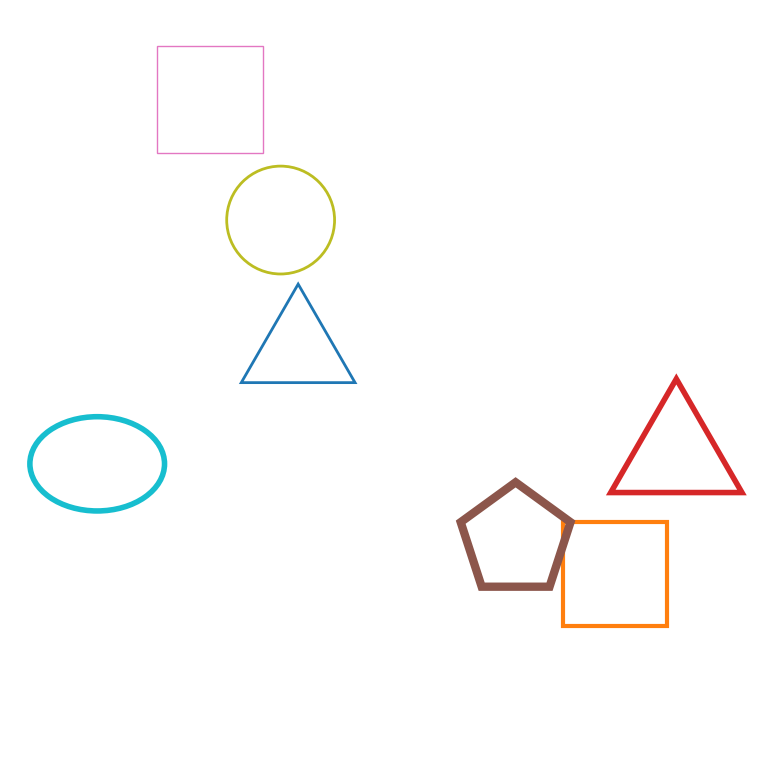[{"shape": "triangle", "thickness": 1, "radius": 0.43, "center": [0.387, 0.546]}, {"shape": "square", "thickness": 1.5, "radius": 0.34, "center": [0.799, 0.254]}, {"shape": "triangle", "thickness": 2, "radius": 0.49, "center": [0.878, 0.41]}, {"shape": "pentagon", "thickness": 3, "radius": 0.37, "center": [0.67, 0.299]}, {"shape": "square", "thickness": 0.5, "radius": 0.35, "center": [0.273, 0.871]}, {"shape": "circle", "thickness": 1, "radius": 0.35, "center": [0.364, 0.714]}, {"shape": "oval", "thickness": 2, "radius": 0.44, "center": [0.126, 0.398]}]